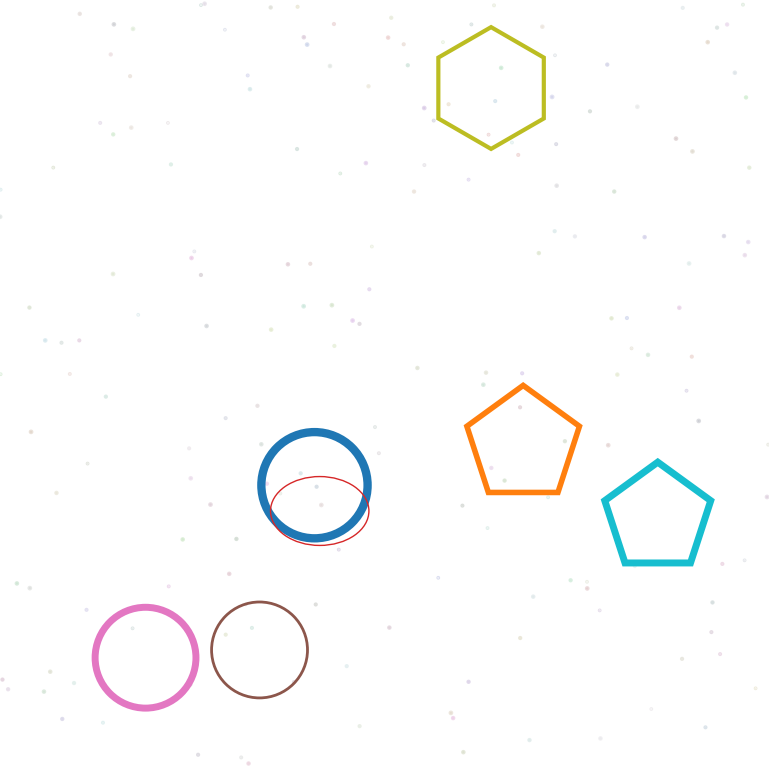[{"shape": "circle", "thickness": 3, "radius": 0.34, "center": [0.408, 0.37]}, {"shape": "pentagon", "thickness": 2, "radius": 0.38, "center": [0.679, 0.423]}, {"shape": "oval", "thickness": 0.5, "radius": 0.32, "center": [0.415, 0.336]}, {"shape": "circle", "thickness": 1, "radius": 0.31, "center": [0.337, 0.156]}, {"shape": "circle", "thickness": 2.5, "radius": 0.33, "center": [0.189, 0.146]}, {"shape": "hexagon", "thickness": 1.5, "radius": 0.4, "center": [0.638, 0.886]}, {"shape": "pentagon", "thickness": 2.5, "radius": 0.36, "center": [0.854, 0.327]}]